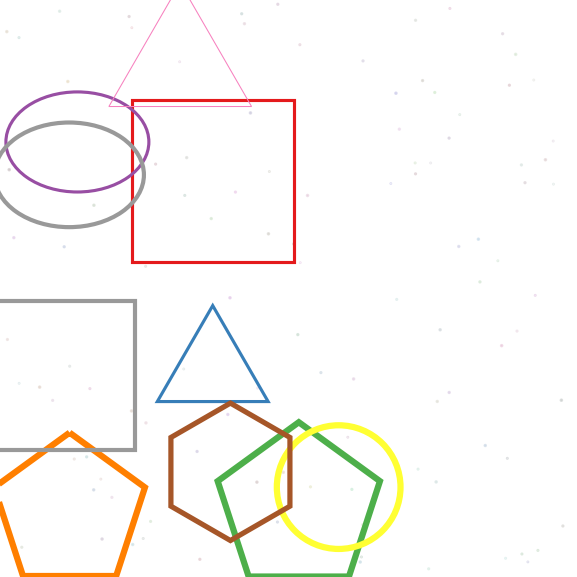[{"shape": "square", "thickness": 1.5, "radius": 0.7, "center": [0.369, 0.686]}, {"shape": "triangle", "thickness": 1.5, "radius": 0.55, "center": [0.368, 0.359]}, {"shape": "pentagon", "thickness": 3, "radius": 0.74, "center": [0.517, 0.12]}, {"shape": "oval", "thickness": 1.5, "radius": 0.62, "center": [0.134, 0.753]}, {"shape": "pentagon", "thickness": 3, "radius": 0.69, "center": [0.12, 0.113]}, {"shape": "circle", "thickness": 3, "radius": 0.54, "center": [0.586, 0.156]}, {"shape": "hexagon", "thickness": 2.5, "radius": 0.59, "center": [0.399, 0.182]}, {"shape": "triangle", "thickness": 0.5, "radius": 0.71, "center": [0.312, 0.886]}, {"shape": "oval", "thickness": 2, "radius": 0.65, "center": [0.12, 0.696]}, {"shape": "square", "thickness": 2, "radius": 0.64, "center": [0.104, 0.349]}]